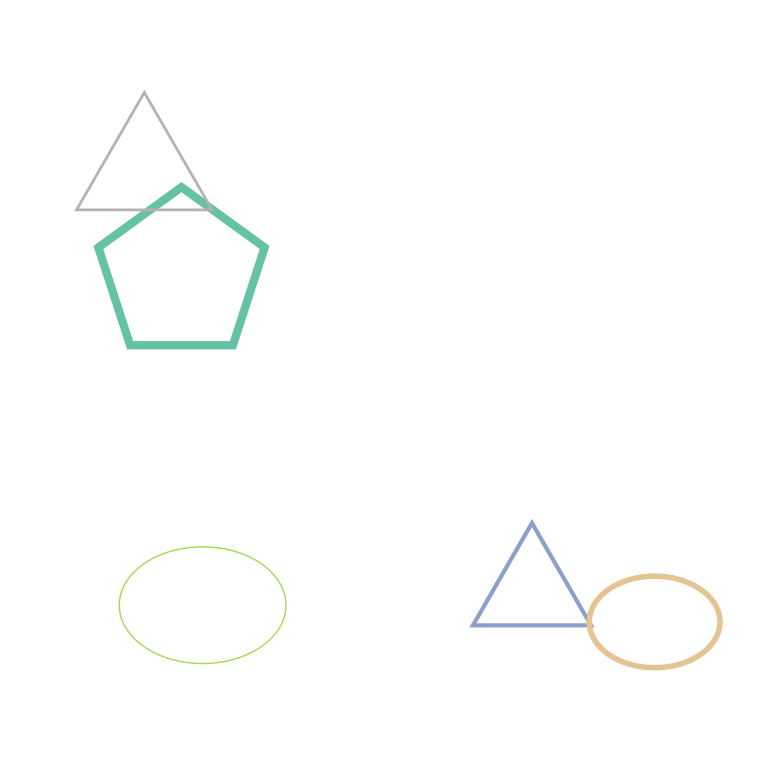[{"shape": "pentagon", "thickness": 3, "radius": 0.57, "center": [0.236, 0.643]}, {"shape": "triangle", "thickness": 1.5, "radius": 0.44, "center": [0.691, 0.232]}, {"shape": "oval", "thickness": 0.5, "radius": 0.54, "center": [0.263, 0.214]}, {"shape": "oval", "thickness": 2, "radius": 0.42, "center": [0.85, 0.192]}, {"shape": "triangle", "thickness": 1, "radius": 0.51, "center": [0.187, 0.778]}]